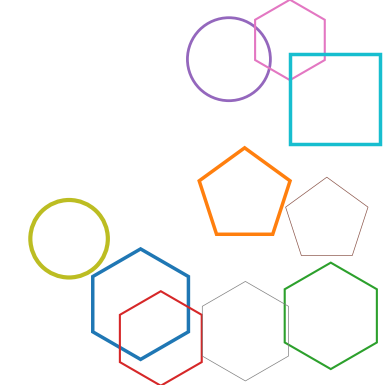[{"shape": "hexagon", "thickness": 2.5, "radius": 0.72, "center": [0.365, 0.21]}, {"shape": "pentagon", "thickness": 2.5, "radius": 0.62, "center": [0.635, 0.492]}, {"shape": "hexagon", "thickness": 1.5, "radius": 0.69, "center": [0.859, 0.18]}, {"shape": "hexagon", "thickness": 1.5, "radius": 0.61, "center": [0.418, 0.121]}, {"shape": "circle", "thickness": 2, "radius": 0.54, "center": [0.595, 0.846]}, {"shape": "pentagon", "thickness": 0.5, "radius": 0.56, "center": [0.849, 0.427]}, {"shape": "hexagon", "thickness": 1.5, "radius": 0.52, "center": [0.753, 0.896]}, {"shape": "hexagon", "thickness": 0.5, "radius": 0.65, "center": [0.637, 0.14]}, {"shape": "circle", "thickness": 3, "radius": 0.5, "center": [0.179, 0.38]}, {"shape": "square", "thickness": 2.5, "radius": 0.58, "center": [0.87, 0.742]}]